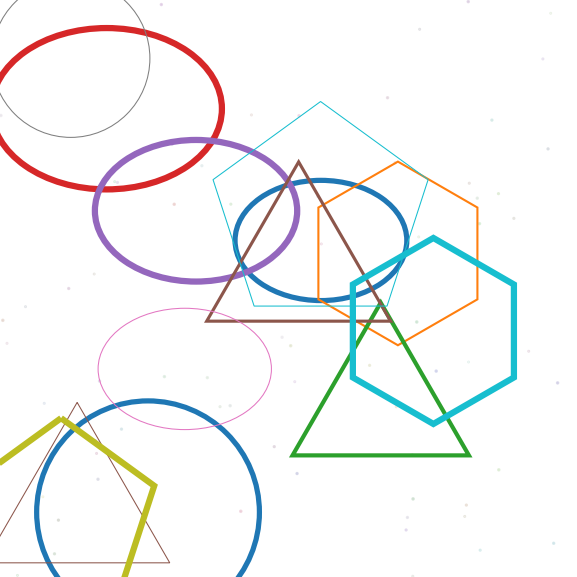[{"shape": "oval", "thickness": 2.5, "radius": 0.74, "center": [0.556, 0.583]}, {"shape": "circle", "thickness": 2.5, "radius": 0.96, "center": [0.256, 0.112]}, {"shape": "hexagon", "thickness": 1, "radius": 0.79, "center": [0.689, 0.56]}, {"shape": "triangle", "thickness": 2, "radius": 0.88, "center": [0.659, 0.299]}, {"shape": "oval", "thickness": 3, "radius": 1.0, "center": [0.185, 0.811]}, {"shape": "oval", "thickness": 3, "radius": 0.88, "center": [0.339, 0.634]}, {"shape": "triangle", "thickness": 0.5, "radius": 0.93, "center": [0.134, 0.117]}, {"shape": "triangle", "thickness": 1.5, "radius": 0.92, "center": [0.517, 0.535]}, {"shape": "oval", "thickness": 0.5, "radius": 0.75, "center": [0.32, 0.36]}, {"shape": "circle", "thickness": 0.5, "radius": 0.68, "center": [0.123, 0.898]}, {"shape": "pentagon", "thickness": 3, "radius": 0.85, "center": [0.106, 0.105]}, {"shape": "hexagon", "thickness": 3, "radius": 0.81, "center": [0.75, 0.426]}, {"shape": "pentagon", "thickness": 0.5, "radius": 0.98, "center": [0.555, 0.628]}]